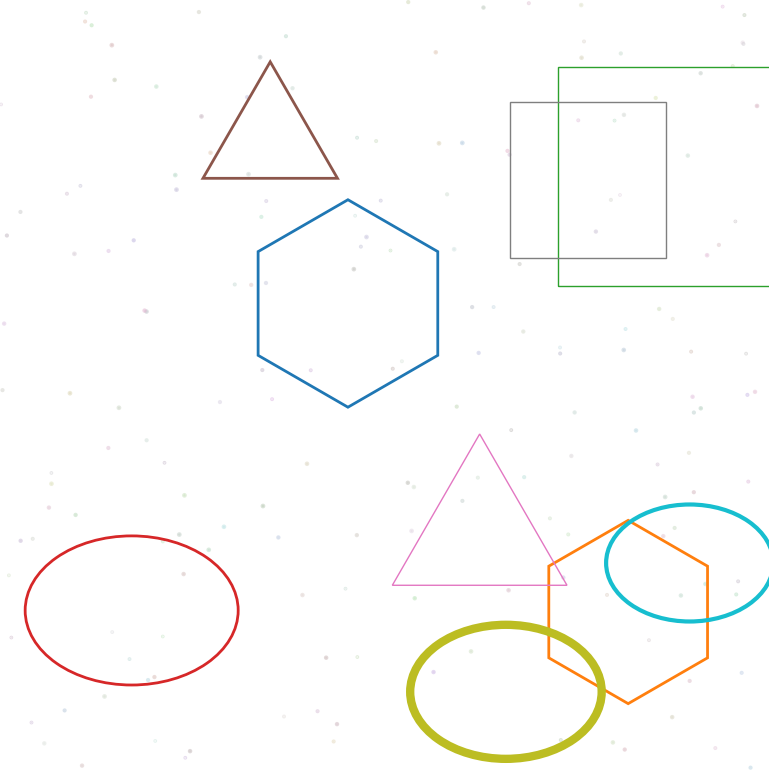[{"shape": "hexagon", "thickness": 1, "radius": 0.67, "center": [0.452, 0.606]}, {"shape": "hexagon", "thickness": 1, "radius": 0.6, "center": [0.816, 0.205]}, {"shape": "square", "thickness": 0.5, "radius": 0.71, "center": [0.867, 0.77]}, {"shape": "oval", "thickness": 1, "radius": 0.69, "center": [0.171, 0.207]}, {"shape": "triangle", "thickness": 1, "radius": 0.5, "center": [0.351, 0.819]}, {"shape": "triangle", "thickness": 0.5, "radius": 0.65, "center": [0.623, 0.305]}, {"shape": "square", "thickness": 0.5, "radius": 0.51, "center": [0.764, 0.766]}, {"shape": "oval", "thickness": 3, "radius": 0.62, "center": [0.657, 0.102]}, {"shape": "oval", "thickness": 1.5, "radius": 0.54, "center": [0.896, 0.269]}]